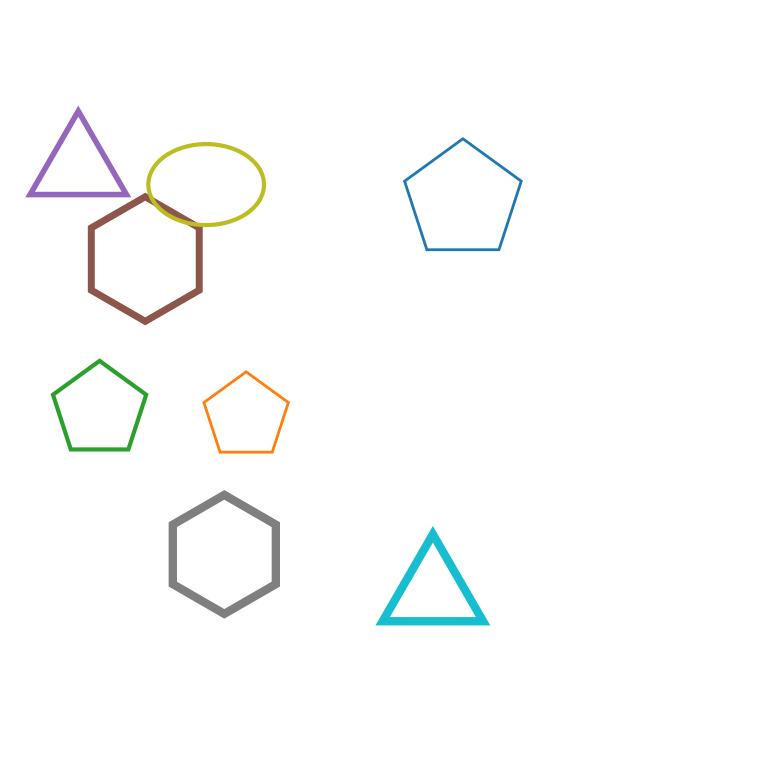[{"shape": "pentagon", "thickness": 1, "radius": 0.4, "center": [0.601, 0.74]}, {"shape": "pentagon", "thickness": 1, "radius": 0.29, "center": [0.32, 0.459]}, {"shape": "pentagon", "thickness": 1.5, "radius": 0.32, "center": [0.129, 0.468]}, {"shape": "triangle", "thickness": 2, "radius": 0.36, "center": [0.102, 0.783]}, {"shape": "hexagon", "thickness": 2.5, "radius": 0.4, "center": [0.189, 0.664]}, {"shape": "hexagon", "thickness": 3, "radius": 0.39, "center": [0.291, 0.28]}, {"shape": "oval", "thickness": 1.5, "radius": 0.38, "center": [0.268, 0.76]}, {"shape": "triangle", "thickness": 3, "radius": 0.38, "center": [0.562, 0.231]}]